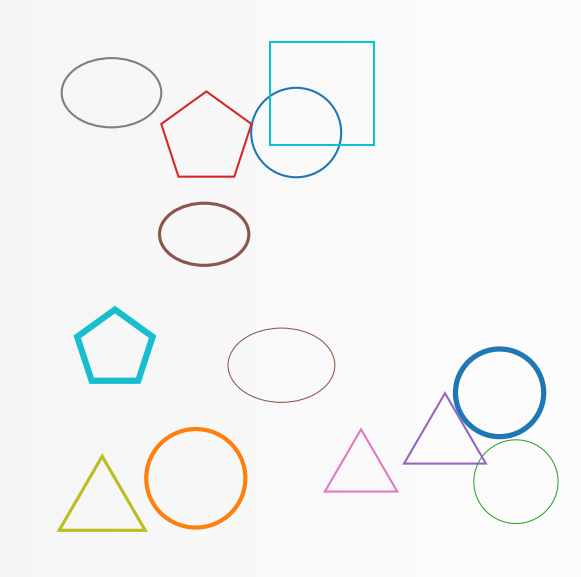[{"shape": "circle", "thickness": 1, "radius": 0.39, "center": [0.51, 0.77]}, {"shape": "circle", "thickness": 2.5, "radius": 0.38, "center": [0.859, 0.319]}, {"shape": "circle", "thickness": 2, "radius": 0.43, "center": [0.337, 0.171]}, {"shape": "circle", "thickness": 0.5, "radius": 0.36, "center": [0.888, 0.165]}, {"shape": "pentagon", "thickness": 1, "radius": 0.41, "center": [0.355, 0.759]}, {"shape": "triangle", "thickness": 1, "radius": 0.41, "center": [0.766, 0.237]}, {"shape": "oval", "thickness": 0.5, "radius": 0.46, "center": [0.484, 0.367]}, {"shape": "oval", "thickness": 1.5, "radius": 0.38, "center": [0.351, 0.593]}, {"shape": "triangle", "thickness": 1, "radius": 0.36, "center": [0.621, 0.184]}, {"shape": "oval", "thickness": 1, "radius": 0.43, "center": [0.192, 0.839]}, {"shape": "triangle", "thickness": 1.5, "radius": 0.43, "center": [0.176, 0.124]}, {"shape": "square", "thickness": 1, "radius": 0.44, "center": [0.554, 0.838]}, {"shape": "pentagon", "thickness": 3, "radius": 0.34, "center": [0.198, 0.395]}]